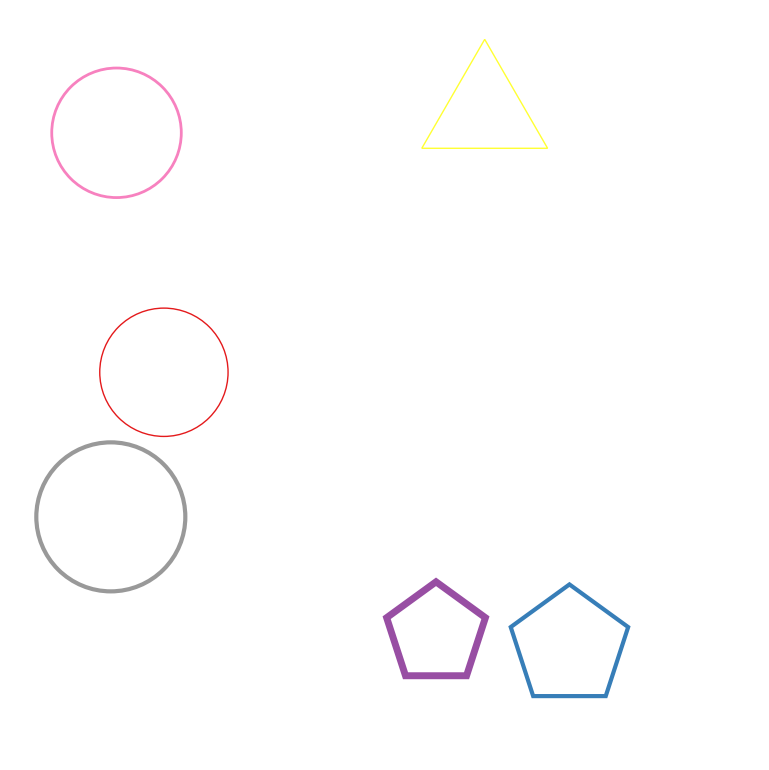[{"shape": "circle", "thickness": 0.5, "radius": 0.42, "center": [0.213, 0.517]}, {"shape": "pentagon", "thickness": 1.5, "radius": 0.4, "center": [0.74, 0.161]}, {"shape": "pentagon", "thickness": 2.5, "radius": 0.34, "center": [0.566, 0.177]}, {"shape": "triangle", "thickness": 0.5, "radius": 0.47, "center": [0.629, 0.855]}, {"shape": "circle", "thickness": 1, "radius": 0.42, "center": [0.151, 0.828]}, {"shape": "circle", "thickness": 1.5, "radius": 0.48, "center": [0.144, 0.329]}]